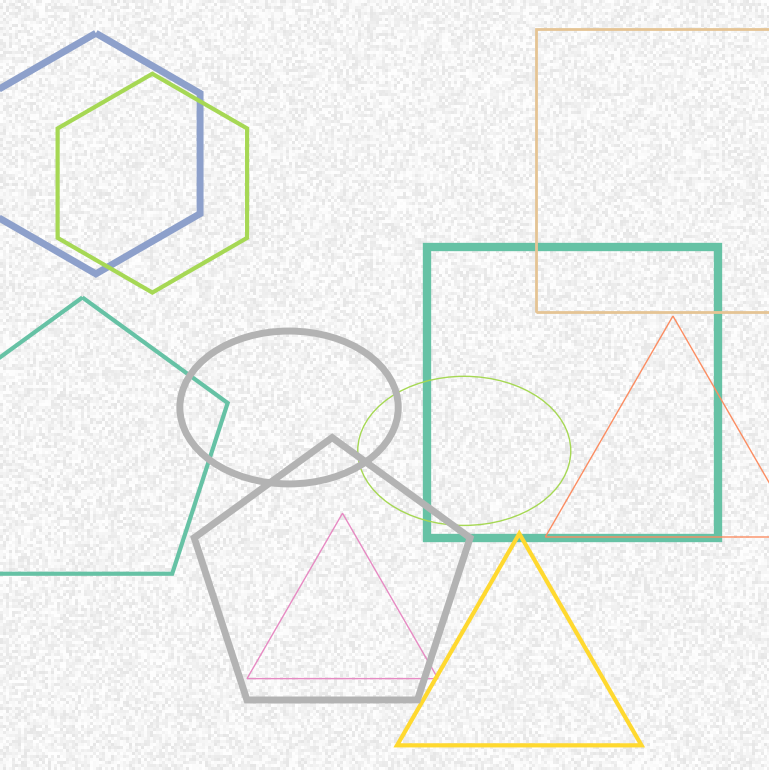[{"shape": "pentagon", "thickness": 1.5, "radius": 0.99, "center": [0.107, 0.415]}, {"shape": "square", "thickness": 3, "radius": 0.94, "center": [0.743, 0.49]}, {"shape": "triangle", "thickness": 0.5, "radius": 0.96, "center": [0.874, 0.398]}, {"shape": "hexagon", "thickness": 2.5, "radius": 0.78, "center": [0.125, 0.801]}, {"shape": "triangle", "thickness": 0.5, "radius": 0.72, "center": [0.445, 0.19]}, {"shape": "oval", "thickness": 0.5, "radius": 0.69, "center": [0.603, 0.414]}, {"shape": "hexagon", "thickness": 1.5, "radius": 0.71, "center": [0.198, 0.762]}, {"shape": "triangle", "thickness": 1.5, "radius": 0.92, "center": [0.674, 0.124]}, {"shape": "square", "thickness": 1, "radius": 0.92, "center": [0.881, 0.779]}, {"shape": "oval", "thickness": 2.5, "radius": 0.71, "center": [0.375, 0.471]}, {"shape": "pentagon", "thickness": 2.5, "radius": 0.94, "center": [0.431, 0.243]}]